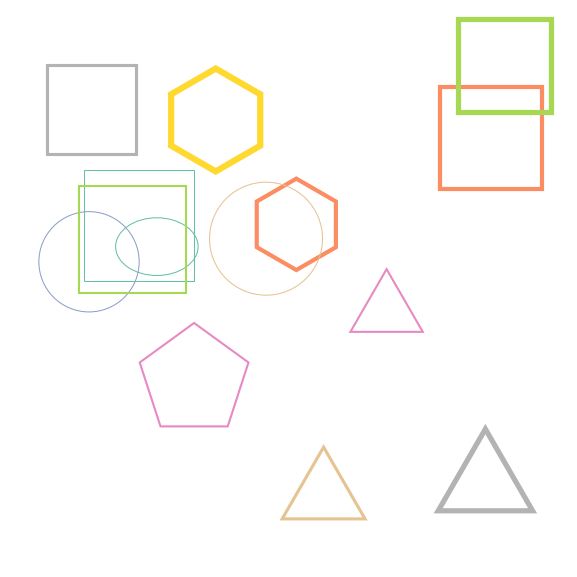[{"shape": "square", "thickness": 0.5, "radius": 0.48, "center": [0.241, 0.609]}, {"shape": "oval", "thickness": 0.5, "radius": 0.36, "center": [0.272, 0.572]}, {"shape": "square", "thickness": 2, "radius": 0.44, "center": [0.85, 0.76]}, {"shape": "hexagon", "thickness": 2, "radius": 0.4, "center": [0.513, 0.611]}, {"shape": "circle", "thickness": 0.5, "radius": 0.43, "center": [0.154, 0.546]}, {"shape": "triangle", "thickness": 1, "radius": 0.36, "center": [0.669, 0.461]}, {"shape": "pentagon", "thickness": 1, "radius": 0.5, "center": [0.336, 0.341]}, {"shape": "square", "thickness": 1, "radius": 0.46, "center": [0.23, 0.584]}, {"shape": "square", "thickness": 2.5, "radius": 0.4, "center": [0.873, 0.886]}, {"shape": "hexagon", "thickness": 3, "radius": 0.45, "center": [0.374, 0.791]}, {"shape": "triangle", "thickness": 1.5, "radius": 0.41, "center": [0.56, 0.142]}, {"shape": "circle", "thickness": 0.5, "radius": 0.49, "center": [0.461, 0.586]}, {"shape": "square", "thickness": 1.5, "radius": 0.39, "center": [0.158, 0.81]}, {"shape": "triangle", "thickness": 2.5, "radius": 0.47, "center": [0.84, 0.162]}]